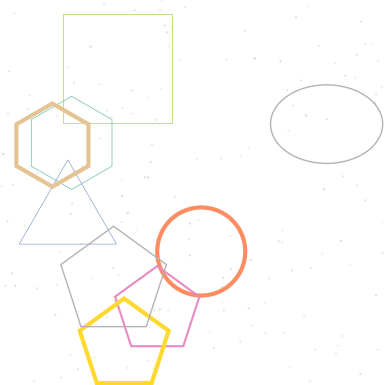[{"shape": "hexagon", "thickness": 0.5, "radius": 0.6, "center": [0.186, 0.629]}, {"shape": "circle", "thickness": 3, "radius": 0.57, "center": [0.523, 0.347]}, {"shape": "triangle", "thickness": 0.5, "radius": 0.73, "center": [0.176, 0.439]}, {"shape": "pentagon", "thickness": 1.5, "radius": 0.58, "center": [0.408, 0.194]}, {"shape": "square", "thickness": 0.5, "radius": 0.71, "center": [0.305, 0.823]}, {"shape": "pentagon", "thickness": 3, "radius": 0.61, "center": [0.323, 0.103]}, {"shape": "hexagon", "thickness": 3, "radius": 0.54, "center": [0.136, 0.623]}, {"shape": "pentagon", "thickness": 1, "radius": 0.72, "center": [0.295, 0.268]}, {"shape": "oval", "thickness": 1, "radius": 0.73, "center": [0.848, 0.678]}]